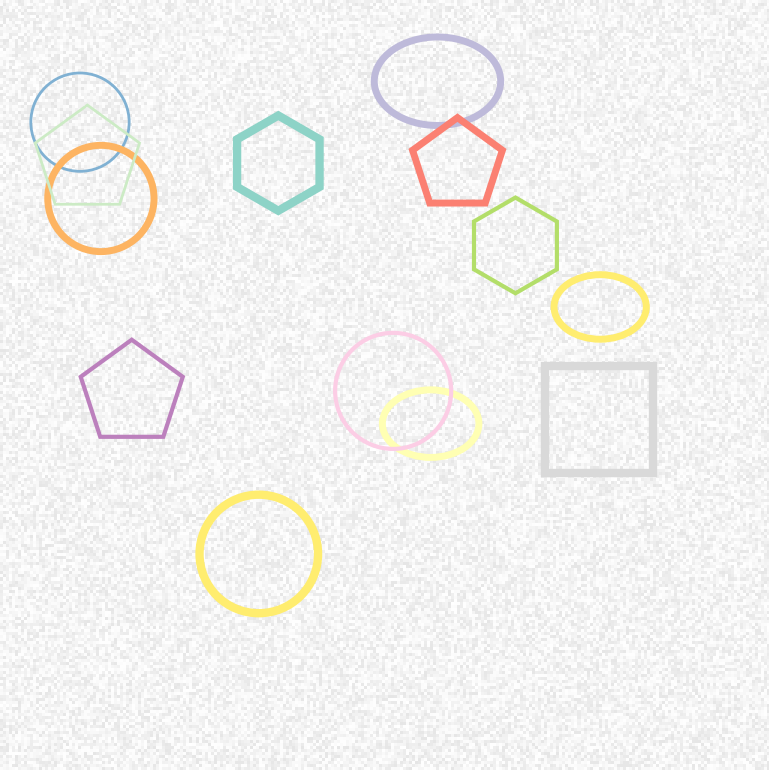[{"shape": "hexagon", "thickness": 3, "radius": 0.31, "center": [0.361, 0.788]}, {"shape": "oval", "thickness": 2.5, "radius": 0.31, "center": [0.559, 0.45]}, {"shape": "oval", "thickness": 2.5, "radius": 0.41, "center": [0.568, 0.895]}, {"shape": "pentagon", "thickness": 2.5, "radius": 0.31, "center": [0.594, 0.786]}, {"shape": "circle", "thickness": 1, "radius": 0.32, "center": [0.104, 0.841]}, {"shape": "circle", "thickness": 2.5, "radius": 0.35, "center": [0.131, 0.742]}, {"shape": "hexagon", "thickness": 1.5, "radius": 0.31, "center": [0.669, 0.681]}, {"shape": "circle", "thickness": 1.5, "radius": 0.38, "center": [0.511, 0.492]}, {"shape": "square", "thickness": 3, "radius": 0.35, "center": [0.778, 0.455]}, {"shape": "pentagon", "thickness": 1.5, "radius": 0.35, "center": [0.171, 0.489]}, {"shape": "pentagon", "thickness": 1, "radius": 0.36, "center": [0.113, 0.792]}, {"shape": "oval", "thickness": 2.5, "radius": 0.3, "center": [0.779, 0.601]}, {"shape": "circle", "thickness": 3, "radius": 0.38, "center": [0.336, 0.281]}]